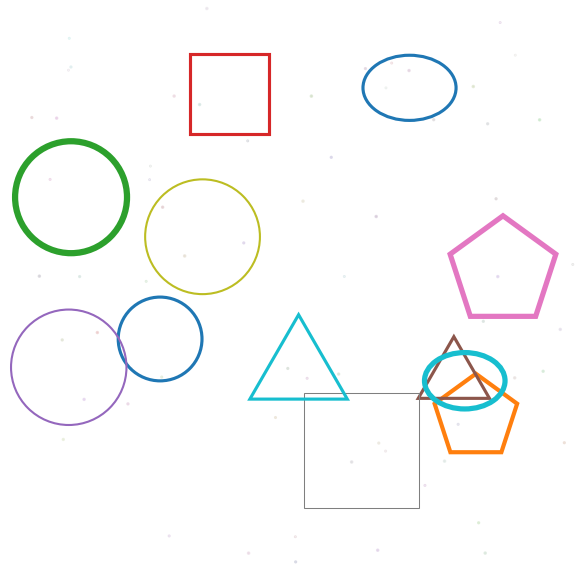[{"shape": "circle", "thickness": 1.5, "radius": 0.36, "center": [0.277, 0.412]}, {"shape": "oval", "thickness": 1.5, "radius": 0.4, "center": [0.709, 0.847]}, {"shape": "pentagon", "thickness": 2, "radius": 0.38, "center": [0.824, 0.277]}, {"shape": "circle", "thickness": 3, "radius": 0.48, "center": [0.123, 0.658]}, {"shape": "square", "thickness": 1.5, "radius": 0.34, "center": [0.397, 0.837]}, {"shape": "circle", "thickness": 1, "radius": 0.5, "center": [0.119, 0.363]}, {"shape": "triangle", "thickness": 1.5, "radius": 0.36, "center": [0.786, 0.345]}, {"shape": "pentagon", "thickness": 2.5, "radius": 0.48, "center": [0.871, 0.529]}, {"shape": "square", "thickness": 0.5, "radius": 0.5, "center": [0.626, 0.219]}, {"shape": "circle", "thickness": 1, "radius": 0.5, "center": [0.351, 0.589]}, {"shape": "triangle", "thickness": 1.5, "radius": 0.49, "center": [0.517, 0.357]}, {"shape": "oval", "thickness": 2.5, "radius": 0.35, "center": [0.805, 0.34]}]